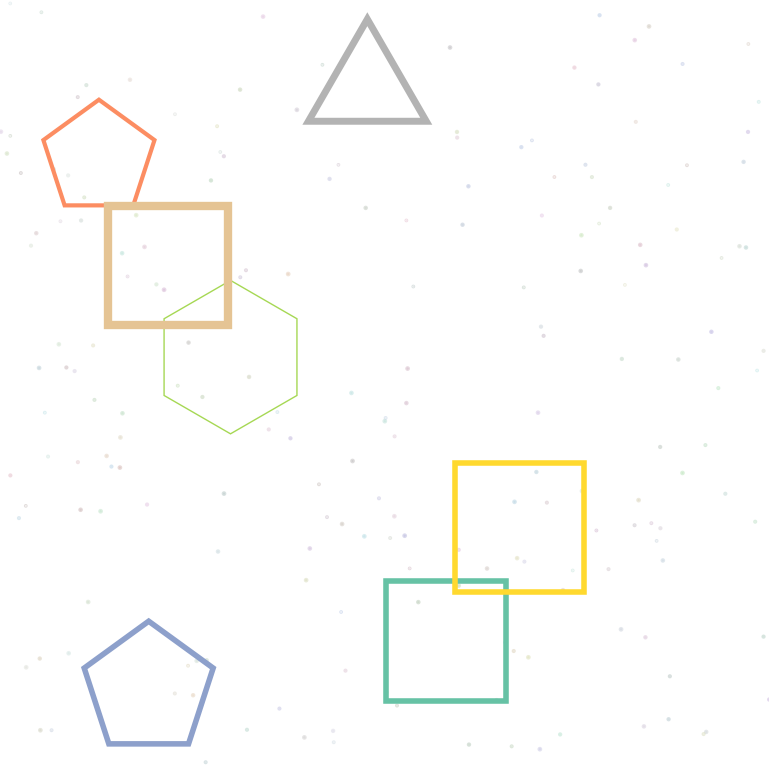[{"shape": "square", "thickness": 2, "radius": 0.39, "center": [0.58, 0.167]}, {"shape": "pentagon", "thickness": 1.5, "radius": 0.38, "center": [0.128, 0.795]}, {"shape": "pentagon", "thickness": 2, "radius": 0.44, "center": [0.193, 0.105]}, {"shape": "hexagon", "thickness": 0.5, "radius": 0.5, "center": [0.299, 0.536]}, {"shape": "square", "thickness": 2, "radius": 0.42, "center": [0.675, 0.315]}, {"shape": "square", "thickness": 3, "radius": 0.39, "center": [0.218, 0.655]}, {"shape": "triangle", "thickness": 2.5, "radius": 0.44, "center": [0.477, 0.887]}]